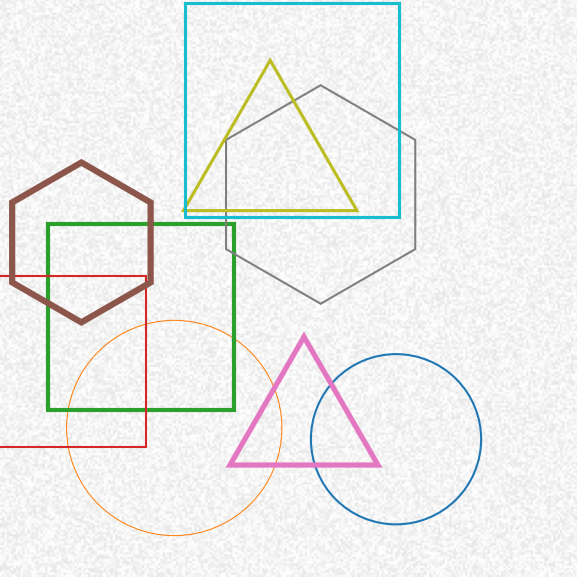[{"shape": "circle", "thickness": 1, "radius": 0.74, "center": [0.686, 0.239]}, {"shape": "circle", "thickness": 0.5, "radius": 0.93, "center": [0.302, 0.258]}, {"shape": "square", "thickness": 2, "radius": 0.81, "center": [0.245, 0.45]}, {"shape": "square", "thickness": 1, "radius": 0.74, "center": [0.104, 0.374]}, {"shape": "hexagon", "thickness": 3, "radius": 0.69, "center": [0.141, 0.579]}, {"shape": "triangle", "thickness": 2.5, "radius": 0.74, "center": [0.526, 0.268]}, {"shape": "hexagon", "thickness": 1, "radius": 0.95, "center": [0.555, 0.662]}, {"shape": "triangle", "thickness": 1.5, "radius": 0.87, "center": [0.468, 0.721]}, {"shape": "square", "thickness": 1.5, "radius": 0.93, "center": [0.506, 0.808]}]